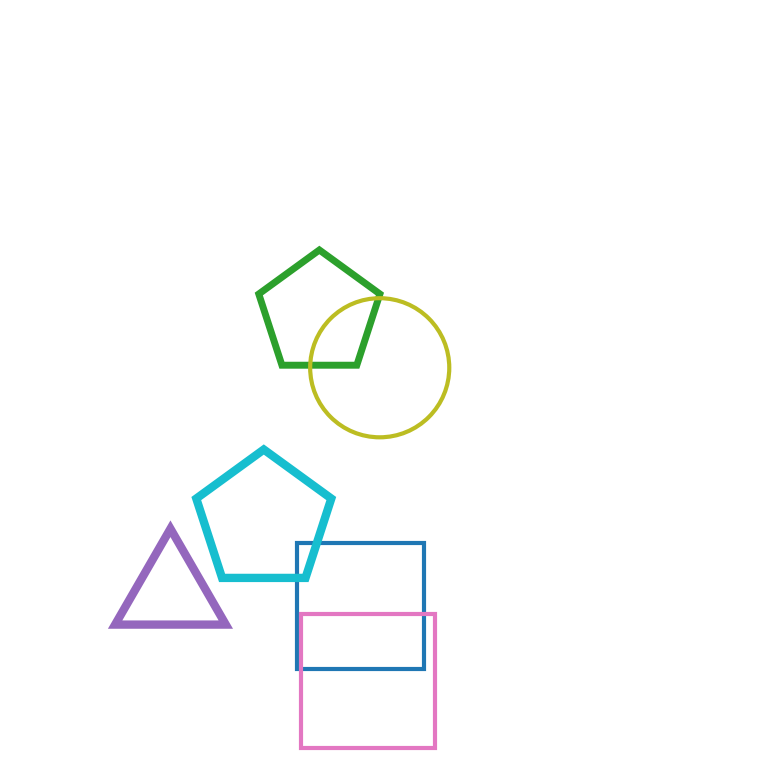[{"shape": "square", "thickness": 1.5, "radius": 0.41, "center": [0.468, 0.213]}, {"shape": "pentagon", "thickness": 2.5, "radius": 0.41, "center": [0.415, 0.593]}, {"shape": "triangle", "thickness": 3, "radius": 0.41, "center": [0.221, 0.23]}, {"shape": "square", "thickness": 1.5, "radius": 0.43, "center": [0.478, 0.116]}, {"shape": "circle", "thickness": 1.5, "radius": 0.45, "center": [0.493, 0.522]}, {"shape": "pentagon", "thickness": 3, "radius": 0.46, "center": [0.343, 0.324]}]